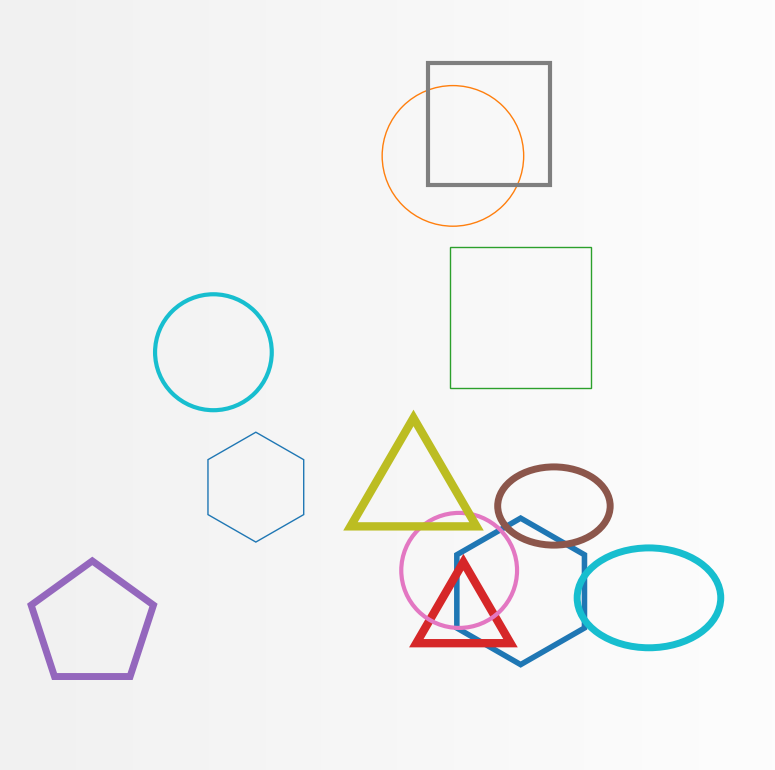[{"shape": "hexagon", "thickness": 0.5, "radius": 0.36, "center": [0.33, 0.367]}, {"shape": "hexagon", "thickness": 2, "radius": 0.48, "center": [0.672, 0.232]}, {"shape": "circle", "thickness": 0.5, "radius": 0.46, "center": [0.584, 0.798]}, {"shape": "square", "thickness": 0.5, "radius": 0.46, "center": [0.672, 0.588]}, {"shape": "triangle", "thickness": 3, "radius": 0.35, "center": [0.598, 0.2]}, {"shape": "pentagon", "thickness": 2.5, "radius": 0.41, "center": [0.119, 0.189]}, {"shape": "oval", "thickness": 2.5, "radius": 0.36, "center": [0.715, 0.343]}, {"shape": "circle", "thickness": 1.5, "radius": 0.37, "center": [0.592, 0.259]}, {"shape": "square", "thickness": 1.5, "radius": 0.4, "center": [0.631, 0.839]}, {"shape": "triangle", "thickness": 3, "radius": 0.47, "center": [0.534, 0.363]}, {"shape": "circle", "thickness": 1.5, "radius": 0.38, "center": [0.275, 0.543]}, {"shape": "oval", "thickness": 2.5, "radius": 0.46, "center": [0.837, 0.224]}]